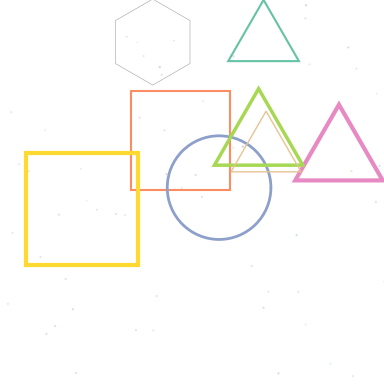[{"shape": "triangle", "thickness": 1.5, "radius": 0.53, "center": [0.685, 0.894]}, {"shape": "square", "thickness": 1.5, "radius": 0.65, "center": [0.468, 0.635]}, {"shape": "circle", "thickness": 2, "radius": 0.67, "center": [0.569, 0.513]}, {"shape": "triangle", "thickness": 3, "radius": 0.66, "center": [0.88, 0.597]}, {"shape": "triangle", "thickness": 2.5, "radius": 0.66, "center": [0.672, 0.637]}, {"shape": "square", "thickness": 3, "radius": 0.72, "center": [0.214, 0.457]}, {"shape": "triangle", "thickness": 1, "radius": 0.52, "center": [0.691, 0.606]}, {"shape": "hexagon", "thickness": 0.5, "radius": 0.56, "center": [0.397, 0.891]}]